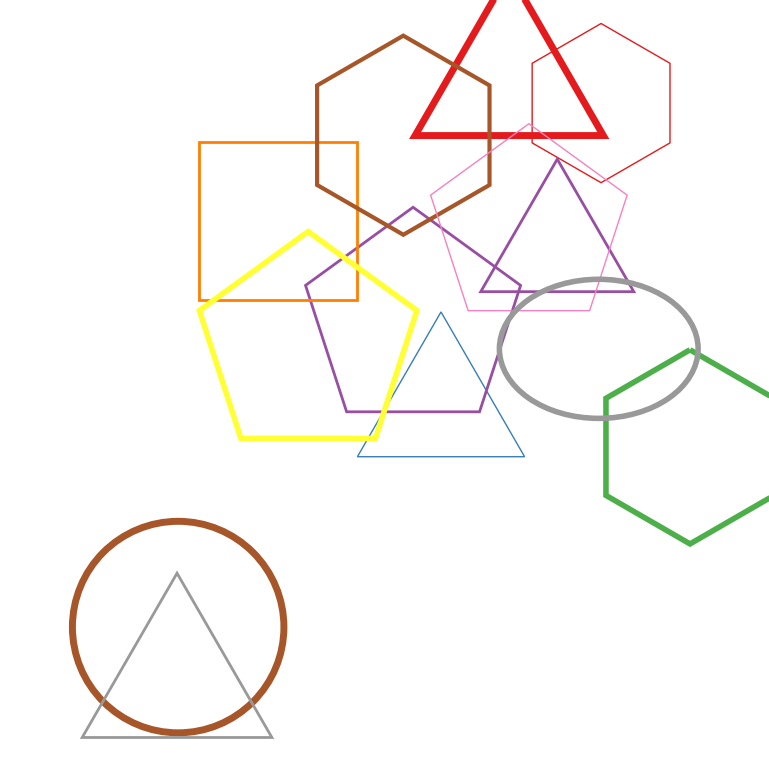[{"shape": "triangle", "thickness": 2.5, "radius": 0.71, "center": [0.661, 0.895]}, {"shape": "hexagon", "thickness": 0.5, "radius": 0.52, "center": [0.781, 0.866]}, {"shape": "triangle", "thickness": 0.5, "radius": 0.63, "center": [0.573, 0.47]}, {"shape": "hexagon", "thickness": 2, "radius": 0.63, "center": [0.896, 0.42]}, {"shape": "triangle", "thickness": 1, "radius": 0.57, "center": [0.724, 0.679]}, {"shape": "pentagon", "thickness": 1, "radius": 0.73, "center": [0.536, 0.584]}, {"shape": "square", "thickness": 1, "radius": 0.51, "center": [0.362, 0.713]}, {"shape": "pentagon", "thickness": 2, "radius": 0.74, "center": [0.4, 0.551]}, {"shape": "circle", "thickness": 2.5, "radius": 0.69, "center": [0.231, 0.186]}, {"shape": "hexagon", "thickness": 1.5, "radius": 0.65, "center": [0.524, 0.824]}, {"shape": "pentagon", "thickness": 0.5, "radius": 0.67, "center": [0.687, 0.705]}, {"shape": "oval", "thickness": 2, "radius": 0.65, "center": [0.778, 0.547]}, {"shape": "triangle", "thickness": 1, "radius": 0.71, "center": [0.23, 0.113]}]